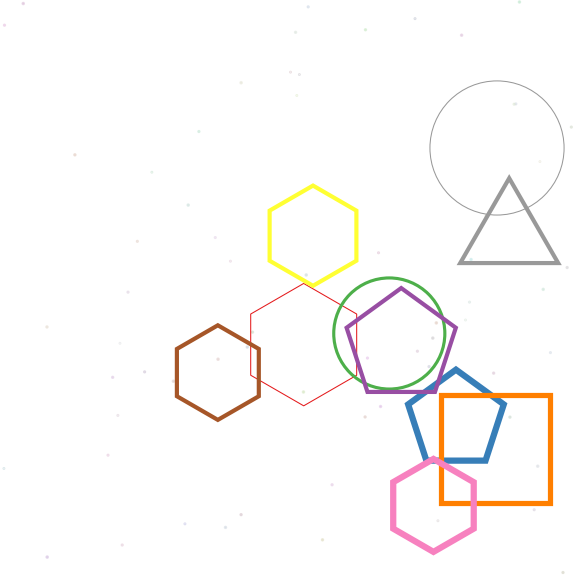[{"shape": "hexagon", "thickness": 0.5, "radius": 0.53, "center": [0.526, 0.402]}, {"shape": "pentagon", "thickness": 3, "radius": 0.44, "center": [0.79, 0.272]}, {"shape": "circle", "thickness": 1.5, "radius": 0.48, "center": [0.674, 0.422]}, {"shape": "pentagon", "thickness": 2, "radius": 0.5, "center": [0.695, 0.401]}, {"shape": "square", "thickness": 2.5, "radius": 0.47, "center": [0.858, 0.221]}, {"shape": "hexagon", "thickness": 2, "radius": 0.43, "center": [0.542, 0.591]}, {"shape": "hexagon", "thickness": 2, "radius": 0.41, "center": [0.377, 0.354]}, {"shape": "hexagon", "thickness": 3, "radius": 0.4, "center": [0.751, 0.124]}, {"shape": "circle", "thickness": 0.5, "radius": 0.58, "center": [0.861, 0.743]}, {"shape": "triangle", "thickness": 2, "radius": 0.49, "center": [0.882, 0.593]}]